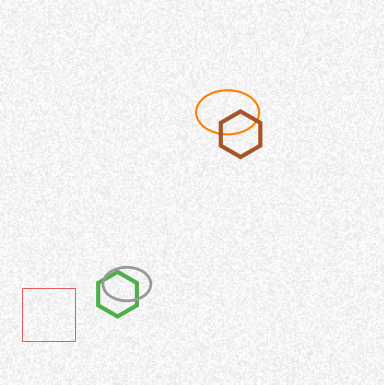[{"shape": "square", "thickness": 0.5, "radius": 0.35, "center": [0.126, 0.183]}, {"shape": "hexagon", "thickness": 3, "radius": 0.29, "center": [0.305, 0.236]}, {"shape": "oval", "thickness": 1.5, "radius": 0.41, "center": [0.591, 0.708]}, {"shape": "hexagon", "thickness": 3, "radius": 0.3, "center": [0.625, 0.651]}, {"shape": "oval", "thickness": 2, "radius": 0.31, "center": [0.33, 0.262]}]